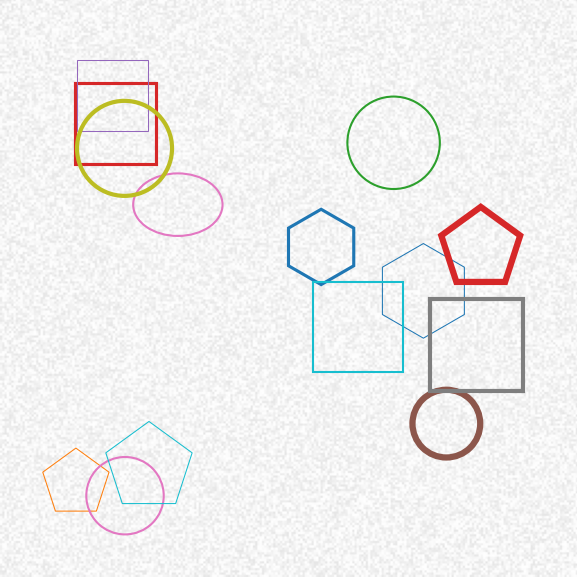[{"shape": "hexagon", "thickness": 0.5, "radius": 0.41, "center": [0.733, 0.495]}, {"shape": "hexagon", "thickness": 1.5, "radius": 0.33, "center": [0.556, 0.572]}, {"shape": "pentagon", "thickness": 0.5, "radius": 0.3, "center": [0.131, 0.163]}, {"shape": "circle", "thickness": 1, "radius": 0.4, "center": [0.682, 0.752]}, {"shape": "square", "thickness": 1.5, "radius": 0.35, "center": [0.2, 0.786]}, {"shape": "pentagon", "thickness": 3, "radius": 0.36, "center": [0.832, 0.569]}, {"shape": "square", "thickness": 0.5, "radius": 0.31, "center": [0.195, 0.834]}, {"shape": "circle", "thickness": 3, "radius": 0.29, "center": [0.773, 0.266]}, {"shape": "circle", "thickness": 1, "radius": 0.34, "center": [0.216, 0.141]}, {"shape": "oval", "thickness": 1, "radius": 0.39, "center": [0.308, 0.645]}, {"shape": "square", "thickness": 2, "radius": 0.4, "center": [0.825, 0.402]}, {"shape": "circle", "thickness": 2, "radius": 0.41, "center": [0.216, 0.742]}, {"shape": "square", "thickness": 1, "radius": 0.39, "center": [0.62, 0.433]}, {"shape": "pentagon", "thickness": 0.5, "radius": 0.39, "center": [0.258, 0.191]}]